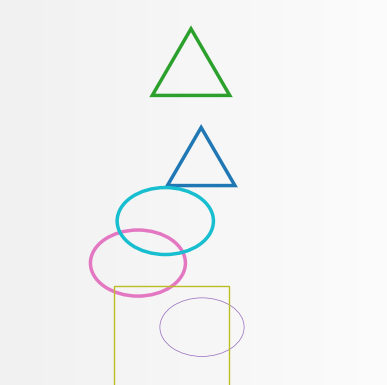[{"shape": "triangle", "thickness": 2.5, "radius": 0.5, "center": [0.519, 0.568]}, {"shape": "triangle", "thickness": 2.5, "radius": 0.58, "center": [0.493, 0.81]}, {"shape": "oval", "thickness": 0.5, "radius": 0.54, "center": [0.521, 0.15]}, {"shape": "oval", "thickness": 2.5, "radius": 0.61, "center": [0.356, 0.317]}, {"shape": "square", "thickness": 1, "radius": 0.74, "center": [0.442, 0.11]}, {"shape": "oval", "thickness": 2.5, "radius": 0.62, "center": [0.427, 0.426]}]